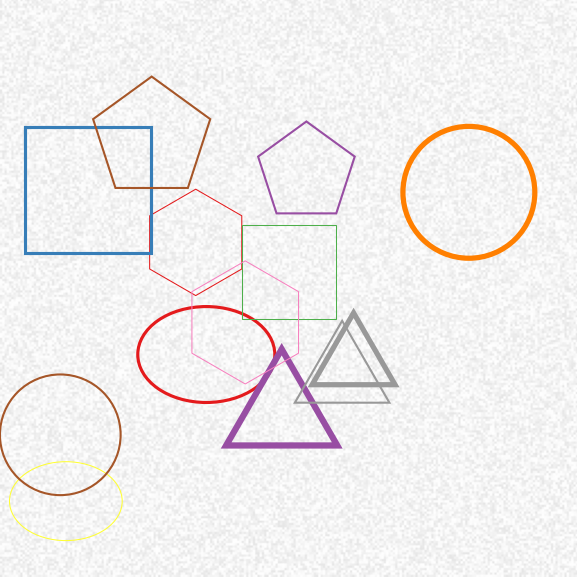[{"shape": "hexagon", "thickness": 0.5, "radius": 0.46, "center": [0.339, 0.579]}, {"shape": "oval", "thickness": 1.5, "radius": 0.59, "center": [0.357, 0.385]}, {"shape": "square", "thickness": 1.5, "radius": 0.55, "center": [0.152, 0.67]}, {"shape": "square", "thickness": 0.5, "radius": 0.41, "center": [0.5, 0.528]}, {"shape": "pentagon", "thickness": 1, "radius": 0.44, "center": [0.531, 0.701]}, {"shape": "triangle", "thickness": 3, "radius": 0.56, "center": [0.488, 0.283]}, {"shape": "circle", "thickness": 2.5, "radius": 0.57, "center": [0.812, 0.666]}, {"shape": "oval", "thickness": 0.5, "radius": 0.49, "center": [0.114, 0.131]}, {"shape": "pentagon", "thickness": 1, "radius": 0.53, "center": [0.263, 0.76]}, {"shape": "circle", "thickness": 1, "radius": 0.52, "center": [0.104, 0.246]}, {"shape": "hexagon", "thickness": 0.5, "radius": 0.53, "center": [0.425, 0.441]}, {"shape": "triangle", "thickness": 2.5, "radius": 0.41, "center": [0.612, 0.374]}, {"shape": "triangle", "thickness": 1, "radius": 0.47, "center": [0.592, 0.349]}]